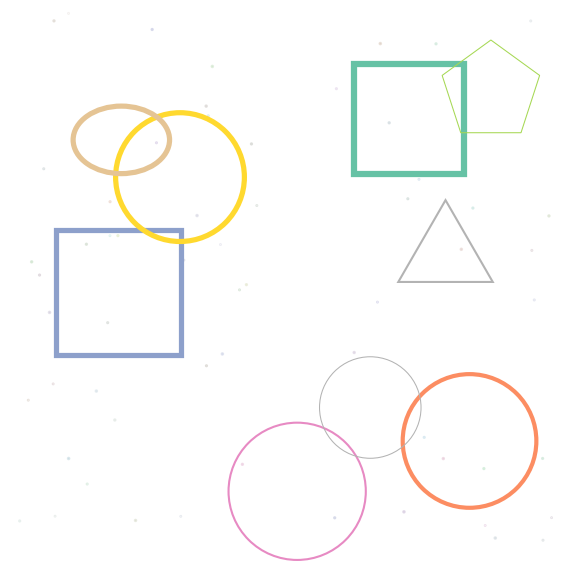[{"shape": "square", "thickness": 3, "radius": 0.48, "center": [0.708, 0.793]}, {"shape": "circle", "thickness": 2, "radius": 0.58, "center": [0.813, 0.236]}, {"shape": "square", "thickness": 2.5, "radius": 0.54, "center": [0.205, 0.493]}, {"shape": "circle", "thickness": 1, "radius": 0.59, "center": [0.515, 0.148]}, {"shape": "pentagon", "thickness": 0.5, "radius": 0.44, "center": [0.85, 0.841]}, {"shape": "circle", "thickness": 2.5, "radius": 0.56, "center": [0.312, 0.692]}, {"shape": "oval", "thickness": 2.5, "radius": 0.42, "center": [0.21, 0.757]}, {"shape": "triangle", "thickness": 1, "radius": 0.47, "center": [0.771, 0.558]}, {"shape": "circle", "thickness": 0.5, "radius": 0.44, "center": [0.641, 0.293]}]